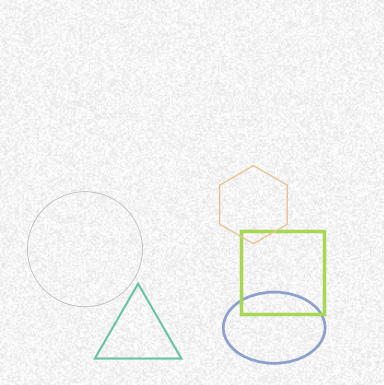[{"shape": "triangle", "thickness": 1.5, "radius": 0.65, "center": [0.359, 0.134]}, {"shape": "oval", "thickness": 2, "radius": 0.66, "center": [0.712, 0.149]}, {"shape": "square", "thickness": 2.5, "radius": 0.54, "center": [0.733, 0.292]}, {"shape": "hexagon", "thickness": 1, "radius": 0.51, "center": [0.658, 0.468]}, {"shape": "circle", "thickness": 0.5, "radius": 0.75, "center": [0.221, 0.353]}]